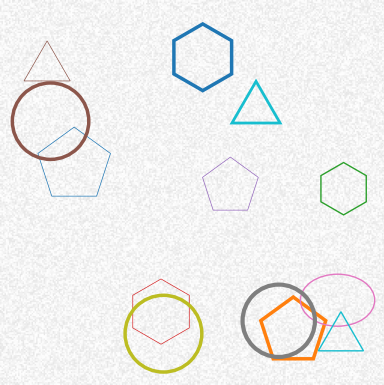[{"shape": "hexagon", "thickness": 2.5, "radius": 0.43, "center": [0.527, 0.851]}, {"shape": "pentagon", "thickness": 0.5, "radius": 0.5, "center": [0.193, 0.571]}, {"shape": "pentagon", "thickness": 2.5, "radius": 0.44, "center": [0.762, 0.14]}, {"shape": "hexagon", "thickness": 1, "radius": 0.34, "center": [0.892, 0.51]}, {"shape": "hexagon", "thickness": 0.5, "radius": 0.42, "center": [0.418, 0.191]}, {"shape": "pentagon", "thickness": 0.5, "radius": 0.38, "center": [0.598, 0.516]}, {"shape": "triangle", "thickness": 0.5, "radius": 0.35, "center": [0.122, 0.824]}, {"shape": "circle", "thickness": 2.5, "radius": 0.5, "center": [0.131, 0.685]}, {"shape": "oval", "thickness": 1, "radius": 0.48, "center": [0.877, 0.22]}, {"shape": "circle", "thickness": 3, "radius": 0.47, "center": [0.724, 0.167]}, {"shape": "circle", "thickness": 2.5, "radius": 0.5, "center": [0.425, 0.133]}, {"shape": "triangle", "thickness": 1, "radius": 0.34, "center": [0.886, 0.123]}, {"shape": "triangle", "thickness": 2, "radius": 0.36, "center": [0.665, 0.717]}]